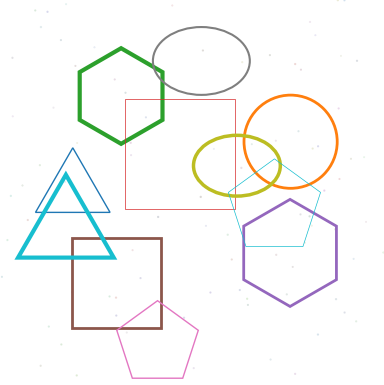[{"shape": "triangle", "thickness": 1, "radius": 0.56, "center": [0.189, 0.504]}, {"shape": "circle", "thickness": 2, "radius": 0.61, "center": [0.755, 0.632]}, {"shape": "hexagon", "thickness": 3, "radius": 0.62, "center": [0.315, 0.751]}, {"shape": "square", "thickness": 0.5, "radius": 0.71, "center": [0.468, 0.6]}, {"shape": "hexagon", "thickness": 2, "radius": 0.7, "center": [0.753, 0.343]}, {"shape": "square", "thickness": 2, "radius": 0.58, "center": [0.302, 0.265]}, {"shape": "pentagon", "thickness": 1, "radius": 0.56, "center": [0.409, 0.108]}, {"shape": "oval", "thickness": 1.5, "radius": 0.63, "center": [0.523, 0.842]}, {"shape": "oval", "thickness": 2.5, "radius": 0.56, "center": [0.615, 0.57]}, {"shape": "pentagon", "thickness": 0.5, "radius": 0.63, "center": [0.713, 0.461]}, {"shape": "triangle", "thickness": 3, "radius": 0.72, "center": [0.171, 0.403]}]